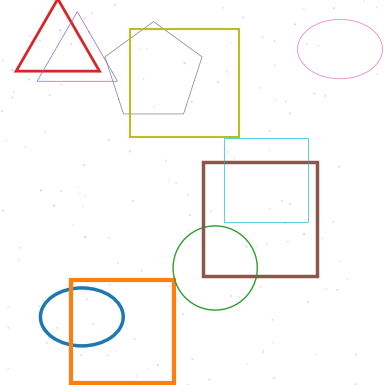[{"shape": "oval", "thickness": 2.5, "radius": 0.54, "center": [0.213, 0.177]}, {"shape": "square", "thickness": 3, "radius": 0.67, "center": [0.319, 0.14]}, {"shape": "circle", "thickness": 1, "radius": 0.55, "center": [0.559, 0.304]}, {"shape": "triangle", "thickness": 2, "radius": 0.63, "center": [0.15, 0.878]}, {"shape": "triangle", "thickness": 0.5, "radius": 0.6, "center": [0.201, 0.849]}, {"shape": "square", "thickness": 2.5, "radius": 0.74, "center": [0.675, 0.432]}, {"shape": "oval", "thickness": 0.5, "radius": 0.55, "center": [0.883, 0.873]}, {"shape": "pentagon", "thickness": 0.5, "radius": 0.66, "center": [0.399, 0.811]}, {"shape": "square", "thickness": 1.5, "radius": 0.7, "center": [0.479, 0.785]}, {"shape": "square", "thickness": 0.5, "radius": 0.55, "center": [0.691, 0.532]}]